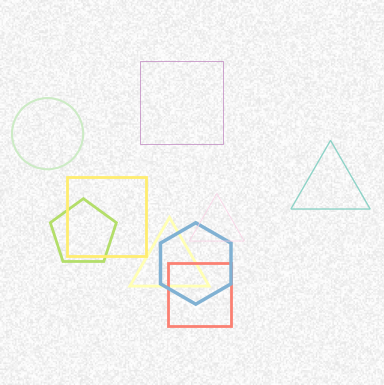[{"shape": "triangle", "thickness": 1, "radius": 0.59, "center": [0.859, 0.516]}, {"shape": "triangle", "thickness": 2, "radius": 0.59, "center": [0.44, 0.316]}, {"shape": "square", "thickness": 2, "radius": 0.41, "center": [0.519, 0.235]}, {"shape": "hexagon", "thickness": 2.5, "radius": 0.53, "center": [0.508, 0.316]}, {"shape": "pentagon", "thickness": 2, "radius": 0.45, "center": [0.217, 0.394]}, {"shape": "triangle", "thickness": 0.5, "radius": 0.41, "center": [0.563, 0.415]}, {"shape": "square", "thickness": 0.5, "radius": 0.54, "center": [0.472, 0.733]}, {"shape": "circle", "thickness": 1.5, "radius": 0.46, "center": [0.124, 0.653]}, {"shape": "square", "thickness": 2, "radius": 0.51, "center": [0.277, 0.437]}]